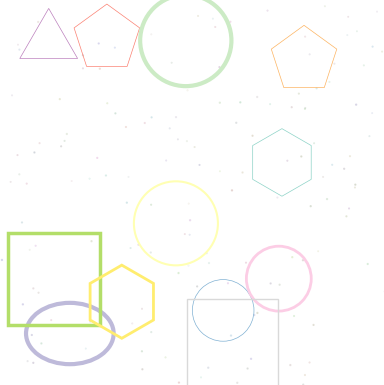[{"shape": "hexagon", "thickness": 0.5, "radius": 0.44, "center": [0.732, 0.578]}, {"shape": "circle", "thickness": 1.5, "radius": 0.55, "center": [0.457, 0.42]}, {"shape": "oval", "thickness": 3, "radius": 0.57, "center": [0.181, 0.134]}, {"shape": "pentagon", "thickness": 0.5, "radius": 0.45, "center": [0.278, 0.9]}, {"shape": "circle", "thickness": 0.5, "radius": 0.4, "center": [0.58, 0.194]}, {"shape": "pentagon", "thickness": 0.5, "radius": 0.45, "center": [0.79, 0.845]}, {"shape": "square", "thickness": 2.5, "radius": 0.6, "center": [0.141, 0.276]}, {"shape": "circle", "thickness": 2, "radius": 0.42, "center": [0.724, 0.276]}, {"shape": "square", "thickness": 1, "radius": 0.59, "center": [0.604, 0.105]}, {"shape": "triangle", "thickness": 0.5, "radius": 0.43, "center": [0.126, 0.891]}, {"shape": "circle", "thickness": 3, "radius": 0.59, "center": [0.483, 0.895]}, {"shape": "hexagon", "thickness": 2, "radius": 0.48, "center": [0.316, 0.216]}]